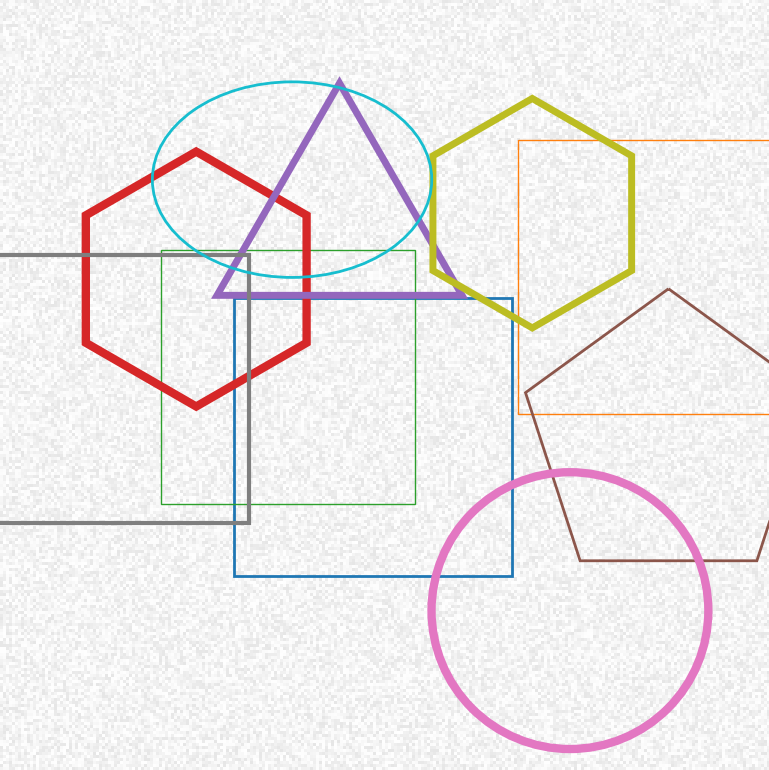[{"shape": "square", "thickness": 1, "radius": 0.9, "center": [0.484, 0.432]}, {"shape": "square", "thickness": 0.5, "radius": 0.89, "center": [0.851, 0.641]}, {"shape": "square", "thickness": 0.5, "radius": 0.82, "center": [0.374, 0.51]}, {"shape": "hexagon", "thickness": 3, "radius": 0.83, "center": [0.255, 0.638]}, {"shape": "triangle", "thickness": 2.5, "radius": 0.92, "center": [0.441, 0.708]}, {"shape": "pentagon", "thickness": 1, "radius": 0.98, "center": [0.868, 0.43]}, {"shape": "circle", "thickness": 3, "radius": 0.9, "center": [0.74, 0.207]}, {"shape": "square", "thickness": 1.5, "radius": 0.87, "center": [0.15, 0.495]}, {"shape": "hexagon", "thickness": 2.5, "radius": 0.74, "center": [0.691, 0.723]}, {"shape": "oval", "thickness": 1, "radius": 0.91, "center": [0.379, 0.767]}]